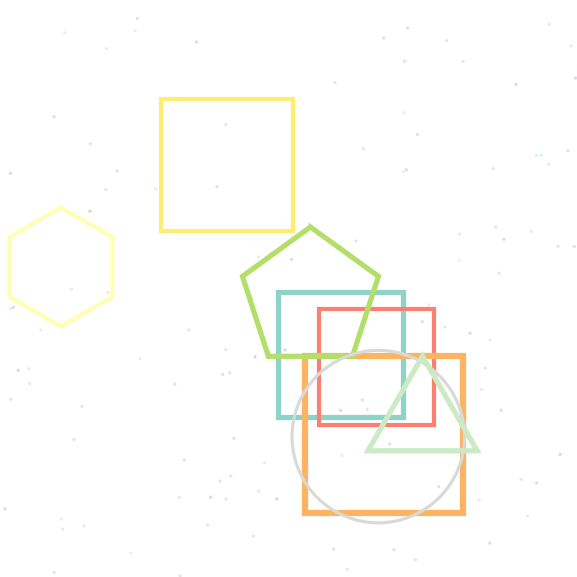[{"shape": "square", "thickness": 2.5, "radius": 0.54, "center": [0.59, 0.386]}, {"shape": "hexagon", "thickness": 2, "radius": 0.52, "center": [0.105, 0.537]}, {"shape": "square", "thickness": 2, "radius": 0.5, "center": [0.652, 0.364]}, {"shape": "square", "thickness": 3, "radius": 0.68, "center": [0.665, 0.247]}, {"shape": "pentagon", "thickness": 2.5, "radius": 0.62, "center": [0.538, 0.482]}, {"shape": "circle", "thickness": 1.5, "radius": 0.75, "center": [0.655, 0.243]}, {"shape": "triangle", "thickness": 2.5, "radius": 0.55, "center": [0.732, 0.273]}, {"shape": "square", "thickness": 2, "radius": 0.57, "center": [0.392, 0.713]}]